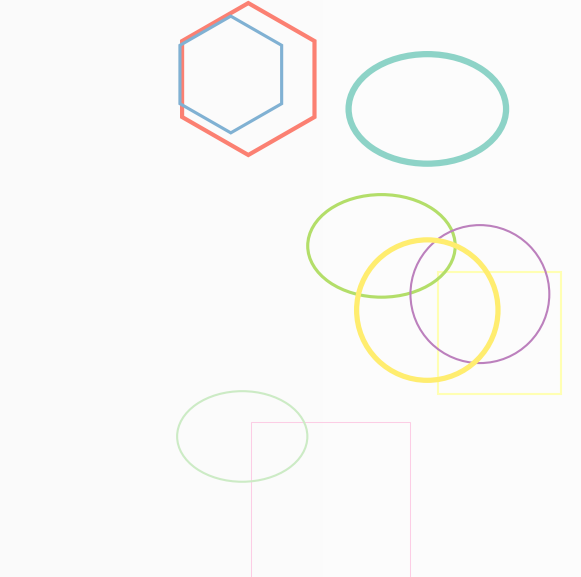[{"shape": "oval", "thickness": 3, "radius": 0.68, "center": [0.735, 0.811]}, {"shape": "square", "thickness": 1, "radius": 0.53, "center": [0.859, 0.422]}, {"shape": "hexagon", "thickness": 2, "radius": 0.66, "center": [0.427, 0.862]}, {"shape": "hexagon", "thickness": 1.5, "radius": 0.51, "center": [0.397, 0.87]}, {"shape": "oval", "thickness": 1.5, "radius": 0.63, "center": [0.656, 0.573]}, {"shape": "square", "thickness": 0.5, "radius": 0.68, "center": [0.568, 0.132]}, {"shape": "circle", "thickness": 1, "radius": 0.6, "center": [0.826, 0.49]}, {"shape": "oval", "thickness": 1, "radius": 0.56, "center": [0.417, 0.243]}, {"shape": "circle", "thickness": 2.5, "radius": 0.61, "center": [0.735, 0.462]}]